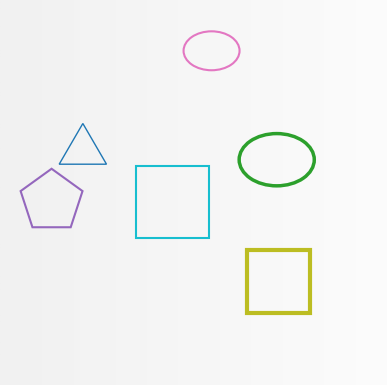[{"shape": "triangle", "thickness": 1, "radius": 0.35, "center": [0.214, 0.609]}, {"shape": "oval", "thickness": 2.5, "radius": 0.48, "center": [0.714, 0.585]}, {"shape": "pentagon", "thickness": 1.5, "radius": 0.42, "center": [0.133, 0.478]}, {"shape": "oval", "thickness": 1.5, "radius": 0.36, "center": [0.546, 0.868]}, {"shape": "square", "thickness": 3, "radius": 0.41, "center": [0.718, 0.269]}, {"shape": "square", "thickness": 1.5, "radius": 0.47, "center": [0.445, 0.476]}]